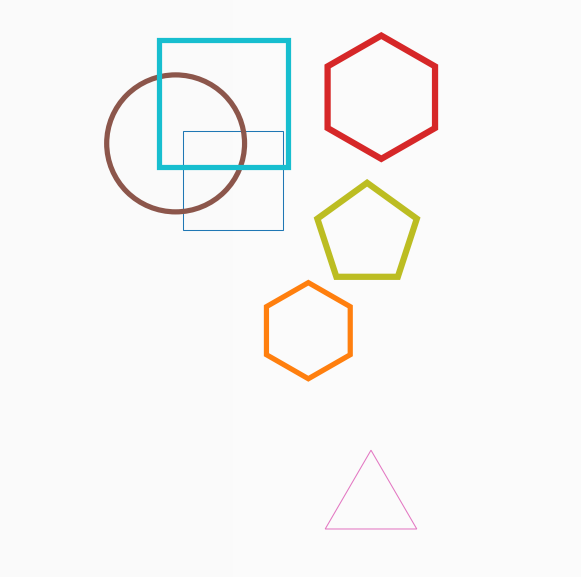[{"shape": "square", "thickness": 0.5, "radius": 0.43, "center": [0.401, 0.687]}, {"shape": "hexagon", "thickness": 2.5, "radius": 0.42, "center": [0.53, 0.427]}, {"shape": "hexagon", "thickness": 3, "radius": 0.53, "center": [0.656, 0.831]}, {"shape": "circle", "thickness": 2.5, "radius": 0.59, "center": [0.302, 0.751]}, {"shape": "triangle", "thickness": 0.5, "radius": 0.45, "center": [0.638, 0.129]}, {"shape": "pentagon", "thickness": 3, "radius": 0.45, "center": [0.632, 0.593]}, {"shape": "square", "thickness": 2.5, "radius": 0.55, "center": [0.384, 0.82]}]